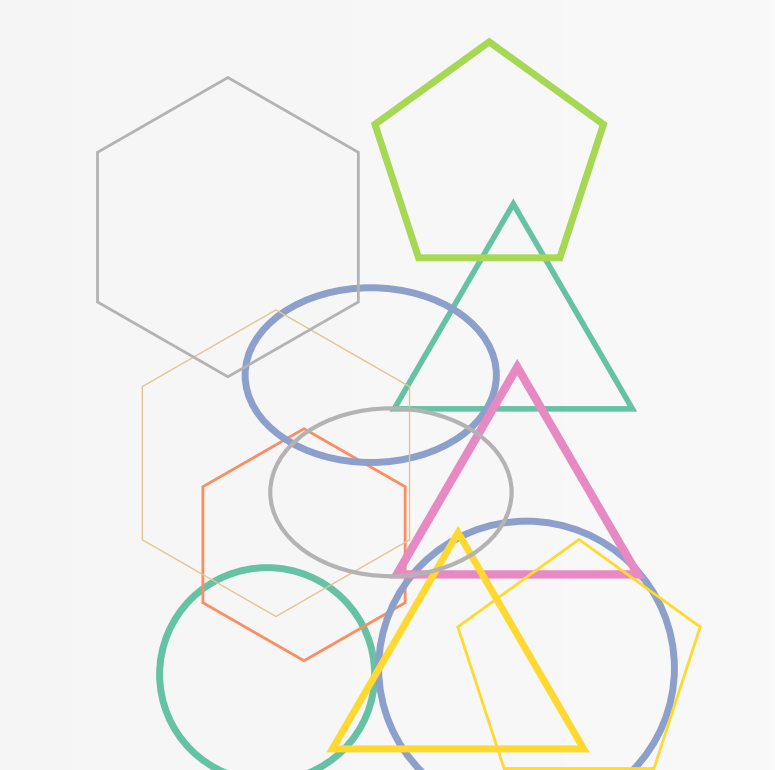[{"shape": "triangle", "thickness": 2, "radius": 0.89, "center": [0.662, 0.558]}, {"shape": "circle", "thickness": 2.5, "radius": 0.69, "center": [0.345, 0.124]}, {"shape": "hexagon", "thickness": 1, "radius": 0.75, "center": [0.392, 0.293]}, {"shape": "circle", "thickness": 2.5, "radius": 0.95, "center": [0.679, 0.132]}, {"shape": "oval", "thickness": 2.5, "radius": 0.81, "center": [0.478, 0.513]}, {"shape": "triangle", "thickness": 3, "radius": 0.9, "center": [0.667, 0.344]}, {"shape": "pentagon", "thickness": 2.5, "radius": 0.78, "center": [0.631, 0.791]}, {"shape": "pentagon", "thickness": 1, "radius": 0.82, "center": [0.747, 0.135]}, {"shape": "triangle", "thickness": 2.5, "radius": 0.94, "center": [0.591, 0.121]}, {"shape": "hexagon", "thickness": 0.5, "radius": 1.0, "center": [0.356, 0.398]}, {"shape": "oval", "thickness": 1.5, "radius": 0.78, "center": [0.504, 0.361]}, {"shape": "hexagon", "thickness": 1, "radius": 0.97, "center": [0.294, 0.705]}]